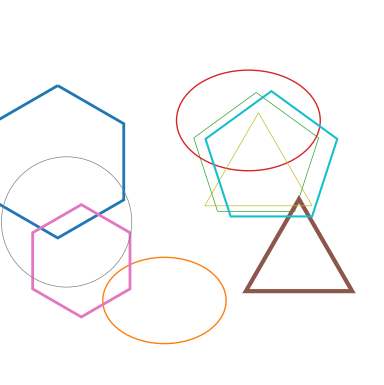[{"shape": "hexagon", "thickness": 2, "radius": 0.99, "center": [0.15, 0.58]}, {"shape": "oval", "thickness": 1, "radius": 0.8, "center": [0.427, 0.22]}, {"shape": "pentagon", "thickness": 0.5, "radius": 0.85, "center": [0.665, 0.589]}, {"shape": "oval", "thickness": 1, "radius": 0.93, "center": [0.645, 0.687]}, {"shape": "triangle", "thickness": 3, "radius": 0.8, "center": [0.777, 0.323]}, {"shape": "hexagon", "thickness": 2, "radius": 0.73, "center": [0.211, 0.323]}, {"shape": "circle", "thickness": 0.5, "radius": 0.85, "center": [0.173, 0.424]}, {"shape": "triangle", "thickness": 0.5, "radius": 0.81, "center": [0.671, 0.546]}, {"shape": "pentagon", "thickness": 1.5, "radius": 0.9, "center": [0.705, 0.583]}]